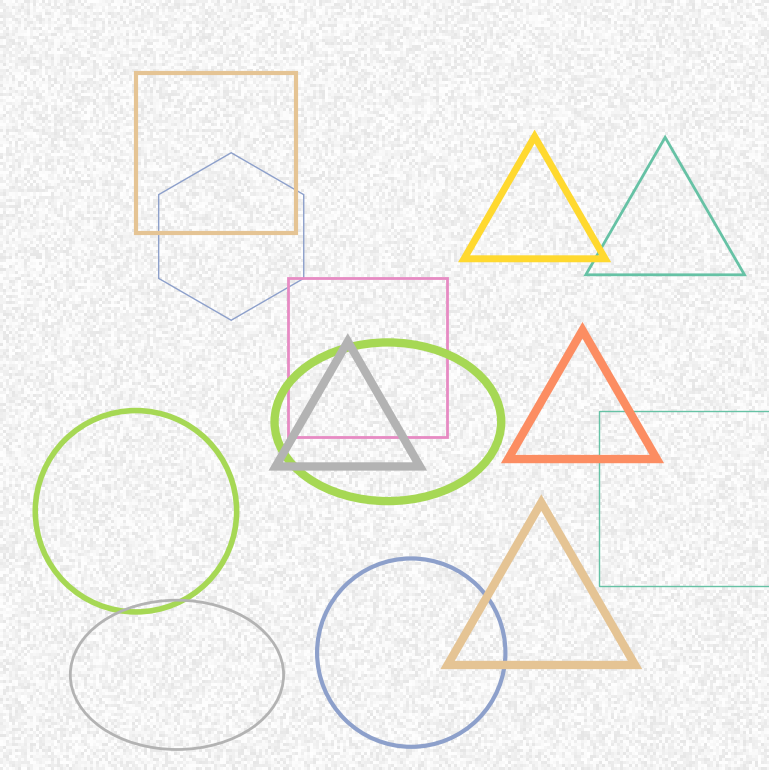[{"shape": "triangle", "thickness": 1, "radius": 0.59, "center": [0.864, 0.703]}, {"shape": "square", "thickness": 0.5, "radius": 0.57, "center": [0.892, 0.353]}, {"shape": "triangle", "thickness": 3, "radius": 0.56, "center": [0.756, 0.46]}, {"shape": "hexagon", "thickness": 0.5, "radius": 0.54, "center": [0.3, 0.693]}, {"shape": "circle", "thickness": 1.5, "radius": 0.61, "center": [0.534, 0.152]}, {"shape": "square", "thickness": 1, "radius": 0.52, "center": [0.477, 0.536]}, {"shape": "oval", "thickness": 3, "radius": 0.74, "center": [0.504, 0.452]}, {"shape": "circle", "thickness": 2, "radius": 0.65, "center": [0.177, 0.336]}, {"shape": "triangle", "thickness": 2.5, "radius": 0.53, "center": [0.694, 0.717]}, {"shape": "triangle", "thickness": 3, "radius": 0.7, "center": [0.703, 0.207]}, {"shape": "square", "thickness": 1.5, "radius": 0.52, "center": [0.28, 0.801]}, {"shape": "triangle", "thickness": 3, "radius": 0.54, "center": [0.452, 0.448]}, {"shape": "oval", "thickness": 1, "radius": 0.69, "center": [0.23, 0.124]}]